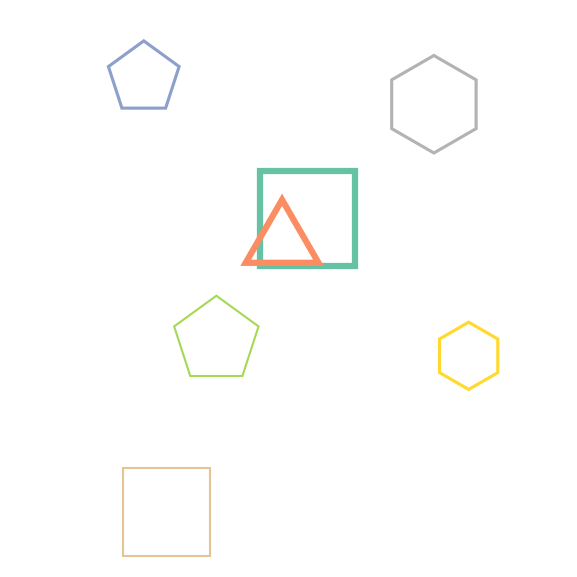[{"shape": "square", "thickness": 3, "radius": 0.41, "center": [0.532, 0.621]}, {"shape": "triangle", "thickness": 3, "radius": 0.36, "center": [0.488, 0.58]}, {"shape": "pentagon", "thickness": 1.5, "radius": 0.32, "center": [0.249, 0.864]}, {"shape": "pentagon", "thickness": 1, "radius": 0.38, "center": [0.375, 0.41]}, {"shape": "hexagon", "thickness": 1.5, "radius": 0.29, "center": [0.812, 0.383]}, {"shape": "square", "thickness": 1, "radius": 0.38, "center": [0.288, 0.113]}, {"shape": "hexagon", "thickness": 1.5, "radius": 0.42, "center": [0.751, 0.819]}]